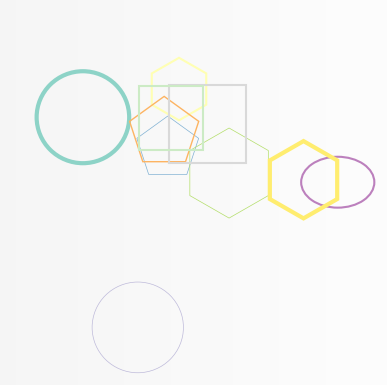[{"shape": "circle", "thickness": 3, "radius": 0.6, "center": [0.214, 0.696]}, {"shape": "hexagon", "thickness": 1.5, "radius": 0.41, "center": [0.462, 0.769]}, {"shape": "circle", "thickness": 0.5, "radius": 0.59, "center": [0.356, 0.15]}, {"shape": "pentagon", "thickness": 0.5, "radius": 0.42, "center": [0.433, 0.615]}, {"shape": "pentagon", "thickness": 1, "radius": 0.47, "center": [0.424, 0.656]}, {"shape": "hexagon", "thickness": 0.5, "radius": 0.58, "center": [0.591, 0.551]}, {"shape": "square", "thickness": 1.5, "radius": 0.5, "center": [0.536, 0.678]}, {"shape": "oval", "thickness": 1.5, "radius": 0.47, "center": [0.872, 0.527]}, {"shape": "square", "thickness": 1.5, "radius": 0.41, "center": [0.441, 0.693]}, {"shape": "hexagon", "thickness": 3, "radius": 0.5, "center": [0.783, 0.533]}]